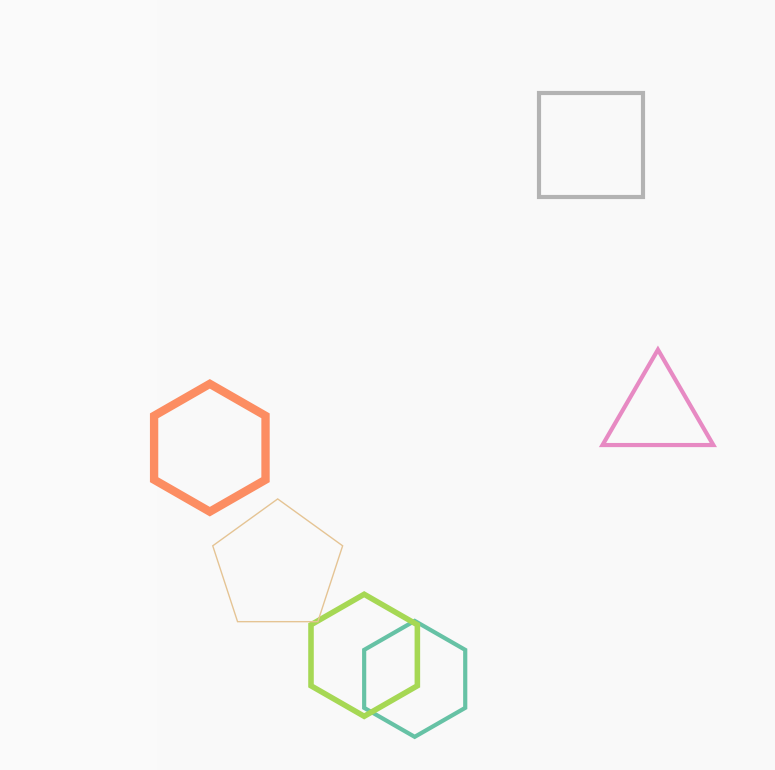[{"shape": "hexagon", "thickness": 1.5, "radius": 0.38, "center": [0.535, 0.118]}, {"shape": "hexagon", "thickness": 3, "radius": 0.42, "center": [0.271, 0.418]}, {"shape": "triangle", "thickness": 1.5, "radius": 0.41, "center": [0.849, 0.463]}, {"shape": "hexagon", "thickness": 2, "radius": 0.4, "center": [0.47, 0.149]}, {"shape": "pentagon", "thickness": 0.5, "radius": 0.44, "center": [0.358, 0.264]}, {"shape": "square", "thickness": 1.5, "radius": 0.34, "center": [0.763, 0.812]}]